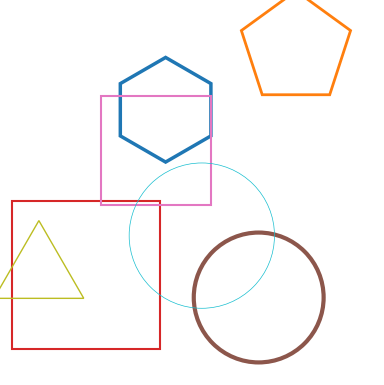[{"shape": "hexagon", "thickness": 2.5, "radius": 0.68, "center": [0.43, 0.715]}, {"shape": "pentagon", "thickness": 2, "radius": 0.75, "center": [0.769, 0.875]}, {"shape": "square", "thickness": 1.5, "radius": 0.96, "center": [0.224, 0.285]}, {"shape": "circle", "thickness": 3, "radius": 0.84, "center": [0.672, 0.227]}, {"shape": "square", "thickness": 1.5, "radius": 0.71, "center": [0.405, 0.609]}, {"shape": "triangle", "thickness": 1, "radius": 0.67, "center": [0.101, 0.292]}, {"shape": "circle", "thickness": 0.5, "radius": 0.94, "center": [0.524, 0.388]}]